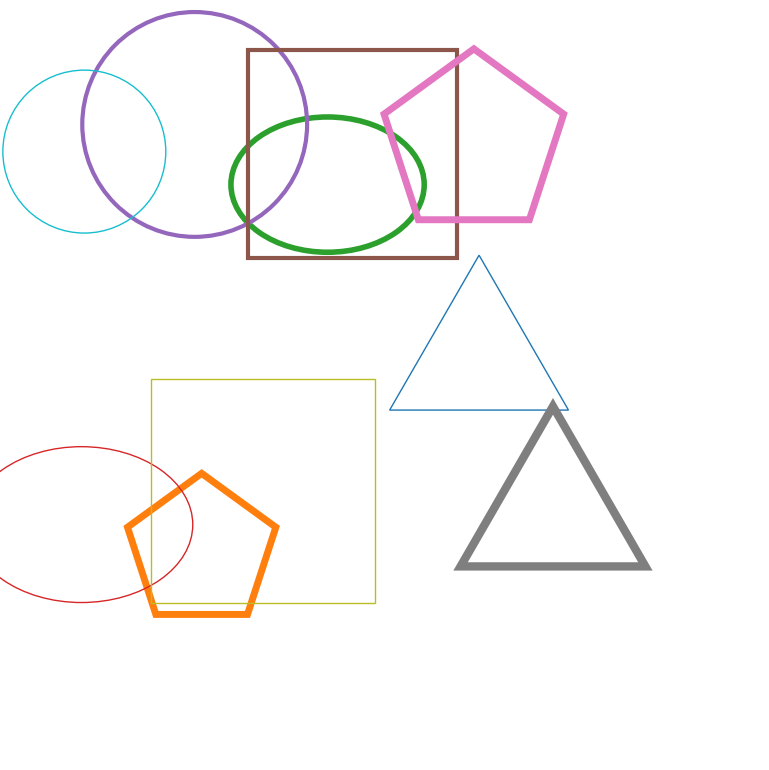[{"shape": "triangle", "thickness": 0.5, "radius": 0.67, "center": [0.622, 0.534]}, {"shape": "pentagon", "thickness": 2.5, "radius": 0.51, "center": [0.262, 0.284]}, {"shape": "oval", "thickness": 2, "radius": 0.63, "center": [0.425, 0.76]}, {"shape": "oval", "thickness": 0.5, "radius": 0.72, "center": [0.106, 0.319]}, {"shape": "circle", "thickness": 1.5, "radius": 0.73, "center": [0.253, 0.838]}, {"shape": "square", "thickness": 1.5, "radius": 0.68, "center": [0.458, 0.8]}, {"shape": "pentagon", "thickness": 2.5, "radius": 0.61, "center": [0.615, 0.814]}, {"shape": "triangle", "thickness": 3, "radius": 0.69, "center": [0.718, 0.334]}, {"shape": "square", "thickness": 0.5, "radius": 0.73, "center": [0.342, 0.362]}, {"shape": "circle", "thickness": 0.5, "radius": 0.53, "center": [0.11, 0.803]}]